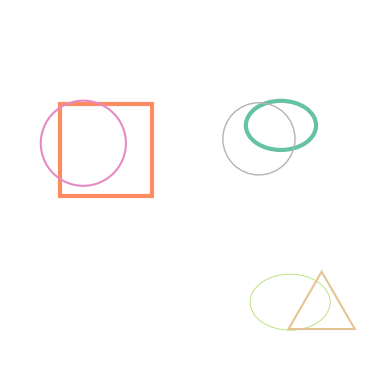[{"shape": "oval", "thickness": 3, "radius": 0.46, "center": [0.73, 0.674]}, {"shape": "square", "thickness": 3, "radius": 0.6, "center": [0.275, 0.61]}, {"shape": "circle", "thickness": 1.5, "radius": 0.55, "center": [0.216, 0.628]}, {"shape": "oval", "thickness": 0.5, "radius": 0.52, "center": [0.754, 0.215]}, {"shape": "triangle", "thickness": 1.5, "radius": 0.5, "center": [0.835, 0.195]}, {"shape": "circle", "thickness": 1, "radius": 0.47, "center": [0.673, 0.639]}]